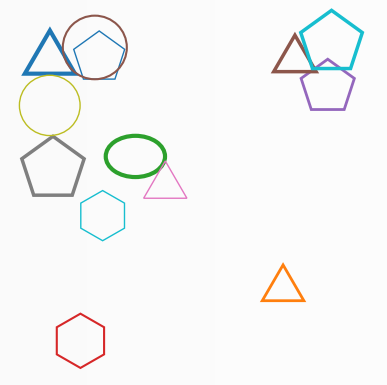[{"shape": "triangle", "thickness": 3, "radius": 0.37, "center": [0.129, 0.846]}, {"shape": "pentagon", "thickness": 1, "radius": 0.35, "center": [0.256, 0.85]}, {"shape": "triangle", "thickness": 2, "radius": 0.31, "center": [0.73, 0.25]}, {"shape": "oval", "thickness": 3, "radius": 0.38, "center": [0.349, 0.594]}, {"shape": "hexagon", "thickness": 1.5, "radius": 0.35, "center": [0.208, 0.115]}, {"shape": "pentagon", "thickness": 2, "radius": 0.36, "center": [0.846, 0.774]}, {"shape": "circle", "thickness": 1.5, "radius": 0.41, "center": [0.245, 0.877]}, {"shape": "triangle", "thickness": 2.5, "radius": 0.32, "center": [0.761, 0.846]}, {"shape": "triangle", "thickness": 1, "radius": 0.32, "center": [0.427, 0.517]}, {"shape": "pentagon", "thickness": 2.5, "radius": 0.42, "center": [0.137, 0.561]}, {"shape": "circle", "thickness": 1, "radius": 0.39, "center": [0.128, 0.726]}, {"shape": "hexagon", "thickness": 1, "radius": 0.33, "center": [0.265, 0.44]}, {"shape": "pentagon", "thickness": 2.5, "radius": 0.42, "center": [0.856, 0.89]}]